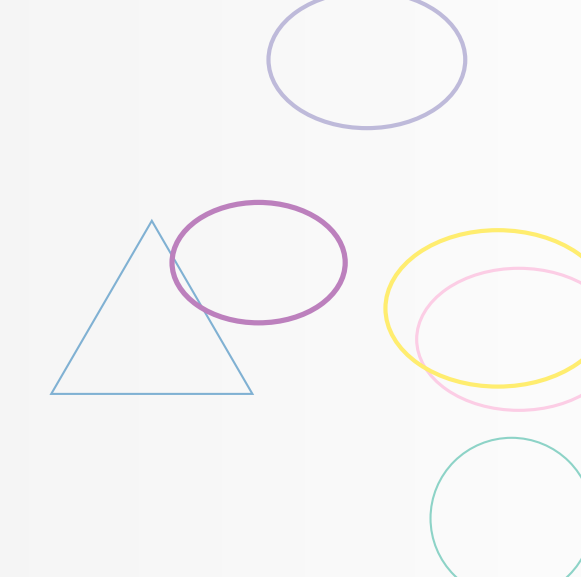[{"shape": "circle", "thickness": 1, "radius": 0.7, "center": [0.88, 0.102]}, {"shape": "oval", "thickness": 2, "radius": 0.85, "center": [0.631, 0.896]}, {"shape": "triangle", "thickness": 1, "radius": 1.0, "center": [0.261, 0.417]}, {"shape": "oval", "thickness": 1.5, "radius": 0.88, "center": [0.893, 0.412]}, {"shape": "oval", "thickness": 2.5, "radius": 0.74, "center": [0.445, 0.544]}, {"shape": "oval", "thickness": 2, "radius": 0.97, "center": [0.857, 0.465]}]